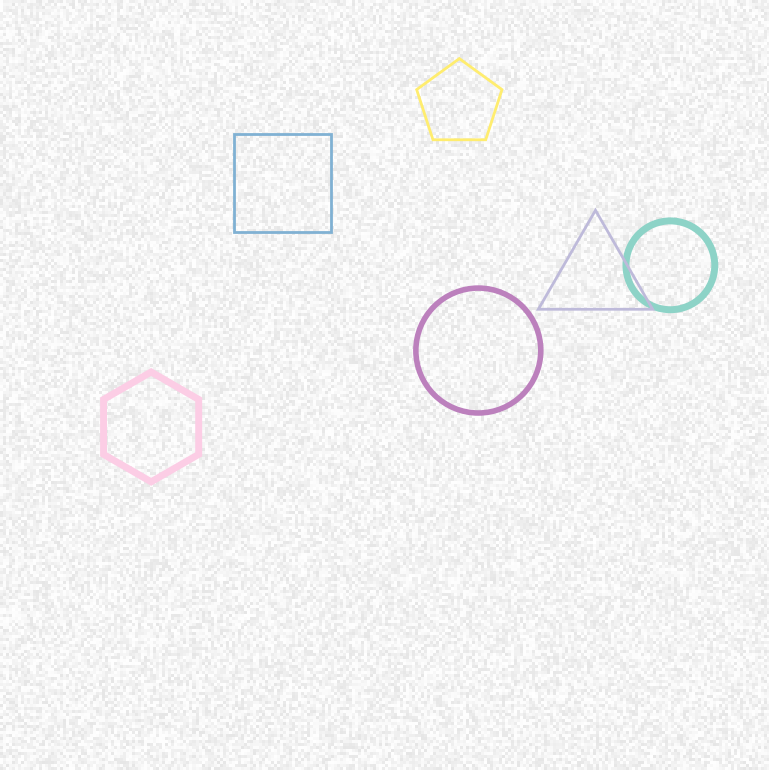[{"shape": "circle", "thickness": 2.5, "radius": 0.29, "center": [0.871, 0.655]}, {"shape": "triangle", "thickness": 1, "radius": 0.43, "center": [0.773, 0.641]}, {"shape": "square", "thickness": 1, "radius": 0.32, "center": [0.367, 0.762]}, {"shape": "hexagon", "thickness": 2.5, "radius": 0.36, "center": [0.196, 0.446]}, {"shape": "circle", "thickness": 2, "radius": 0.41, "center": [0.621, 0.545]}, {"shape": "pentagon", "thickness": 1, "radius": 0.29, "center": [0.597, 0.866]}]